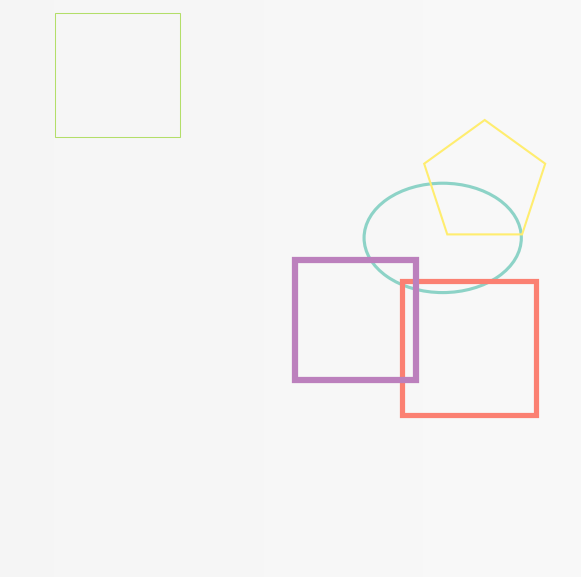[{"shape": "oval", "thickness": 1.5, "radius": 0.68, "center": [0.762, 0.587]}, {"shape": "square", "thickness": 2.5, "radius": 0.58, "center": [0.807, 0.397]}, {"shape": "square", "thickness": 0.5, "radius": 0.54, "center": [0.203, 0.87]}, {"shape": "square", "thickness": 3, "radius": 0.52, "center": [0.612, 0.445]}, {"shape": "pentagon", "thickness": 1, "radius": 0.55, "center": [0.834, 0.682]}]